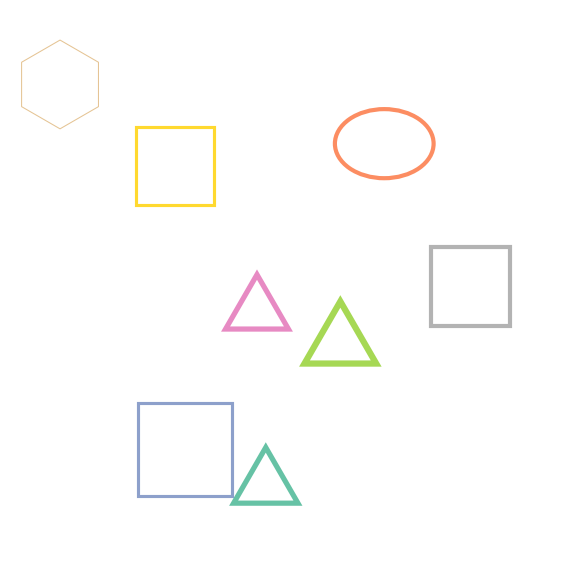[{"shape": "triangle", "thickness": 2.5, "radius": 0.32, "center": [0.46, 0.16]}, {"shape": "oval", "thickness": 2, "radius": 0.43, "center": [0.665, 0.75]}, {"shape": "square", "thickness": 1.5, "radius": 0.41, "center": [0.32, 0.221]}, {"shape": "triangle", "thickness": 2.5, "radius": 0.31, "center": [0.445, 0.461]}, {"shape": "triangle", "thickness": 3, "radius": 0.36, "center": [0.589, 0.405]}, {"shape": "square", "thickness": 1.5, "radius": 0.34, "center": [0.303, 0.712]}, {"shape": "hexagon", "thickness": 0.5, "radius": 0.38, "center": [0.104, 0.853]}, {"shape": "square", "thickness": 2, "radius": 0.34, "center": [0.815, 0.503]}]